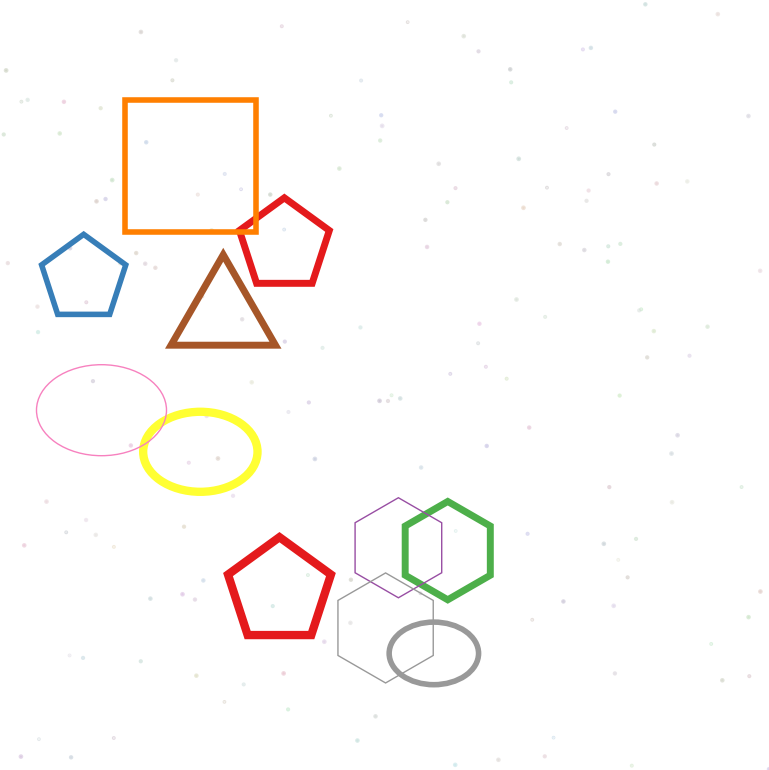[{"shape": "pentagon", "thickness": 3, "radius": 0.35, "center": [0.363, 0.232]}, {"shape": "pentagon", "thickness": 2.5, "radius": 0.31, "center": [0.369, 0.682]}, {"shape": "pentagon", "thickness": 2, "radius": 0.29, "center": [0.109, 0.638]}, {"shape": "hexagon", "thickness": 2.5, "radius": 0.32, "center": [0.581, 0.285]}, {"shape": "hexagon", "thickness": 0.5, "radius": 0.32, "center": [0.517, 0.289]}, {"shape": "square", "thickness": 2, "radius": 0.43, "center": [0.247, 0.784]}, {"shape": "oval", "thickness": 3, "radius": 0.37, "center": [0.26, 0.413]}, {"shape": "triangle", "thickness": 2.5, "radius": 0.39, "center": [0.29, 0.591]}, {"shape": "oval", "thickness": 0.5, "radius": 0.42, "center": [0.132, 0.467]}, {"shape": "oval", "thickness": 2, "radius": 0.29, "center": [0.563, 0.151]}, {"shape": "hexagon", "thickness": 0.5, "radius": 0.36, "center": [0.501, 0.184]}]